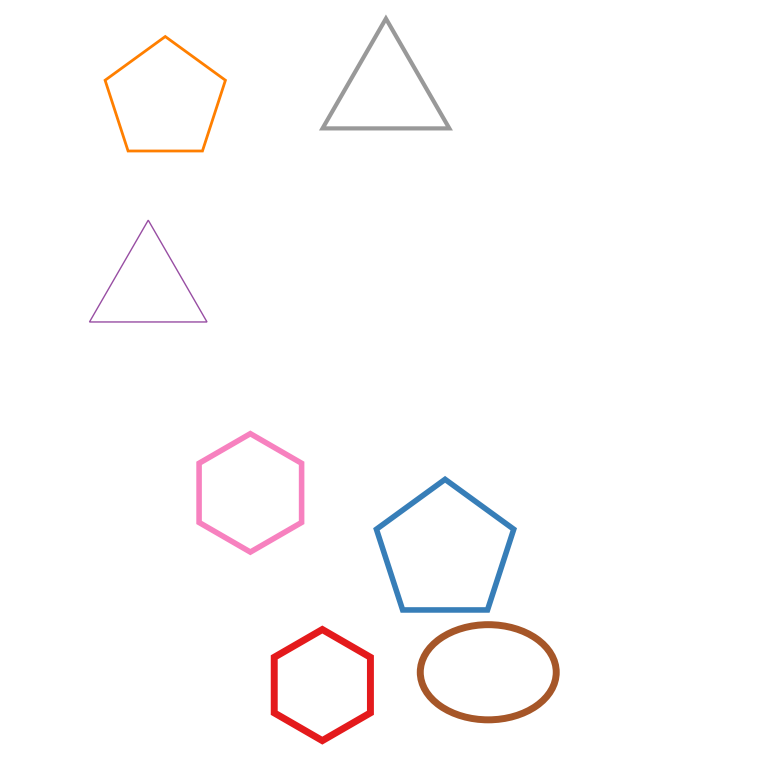[{"shape": "hexagon", "thickness": 2.5, "radius": 0.36, "center": [0.419, 0.11]}, {"shape": "pentagon", "thickness": 2, "radius": 0.47, "center": [0.578, 0.284]}, {"shape": "triangle", "thickness": 0.5, "radius": 0.44, "center": [0.193, 0.626]}, {"shape": "pentagon", "thickness": 1, "radius": 0.41, "center": [0.215, 0.87]}, {"shape": "oval", "thickness": 2.5, "radius": 0.44, "center": [0.634, 0.127]}, {"shape": "hexagon", "thickness": 2, "radius": 0.38, "center": [0.325, 0.36]}, {"shape": "triangle", "thickness": 1.5, "radius": 0.48, "center": [0.501, 0.881]}]